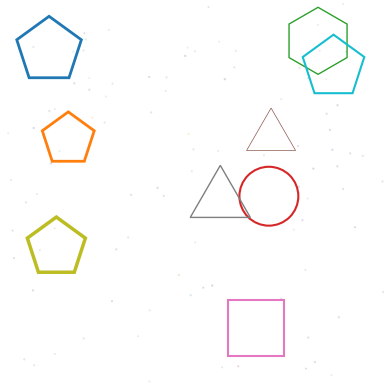[{"shape": "pentagon", "thickness": 2, "radius": 0.44, "center": [0.127, 0.869]}, {"shape": "pentagon", "thickness": 2, "radius": 0.35, "center": [0.177, 0.639]}, {"shape": "hexagon", "thickness": 1, "radius": 0.44, "center": [0.826, 0.894]}, {"shape": "circle", "thickness": 1.5, "radius": 0.38, "center": [0.698, 0.49]}, {"shape": "triangle", "thickness": 0.5, "radius": 0.37, "center": [0.704, 0.646]}, {"shape": "square", "thickness": 1.5, "radius": 0.36, "center": [0.665, 0.149]}, {"shape": "triangle", "thickness": 1, "radius": 0.45, "center": [0.572, 0.48]}, {"shape": "pentagon", "thickness": 2.5, "radius": 0.4, "center": [0.146, 0.357]}, {"shape": "pentagon", "thickness": 1.5, "radius": 0.42, "center": [0.866, 0.826]}]